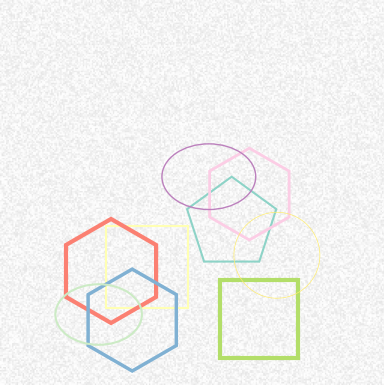[{"shape": "pentagon", "thickness": 1.5, "radius": 0.61, "center": [0.602, 0.419]}, {"shape": "square", "thickness": 1.5, "radius": 0.53, "center": [0.383, 0.306]}, {"shape": "hexagon", "thickness": 3, "radius": 0.68, "center": [0.288, 0.296]}, {"shape": "hexagon", "thickness": 2.5, "radius": 0.66, "center": [0.343, 0.169]}, {"shape": "square", "thickness": 3, "radius": 0.5, "center": [0.673, 0.171]}, {"shape": "hexagon", "thickness": 2, "radius": 0.6, "center": [0.648, 0.496]}, {"shape": "oval", "thickness": 1, "radius": 0.61, "center": [0.542, 0.541]}, {"shape": "oval", "thickness": 1.5, "radius": 0.56, "center": [0.256, 0.183]}, {"shape": "circle", "thickness": 0.5, "radius": 0.56, "center": [0.719, 0.337]}]